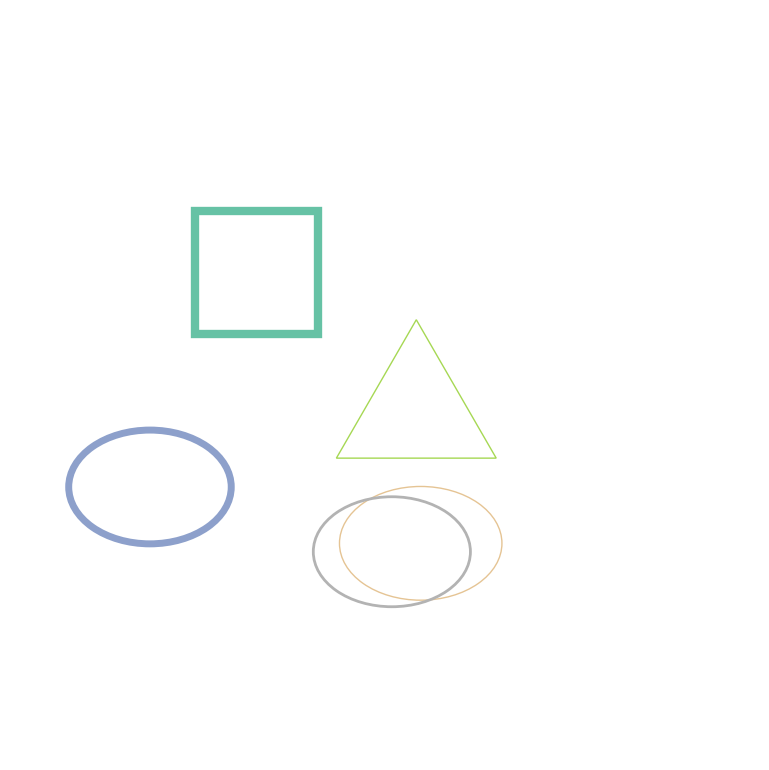[{"shape": "square", "thickness": 3, "radius": 0.4, "center": [0.333, 0.646]}, {"shape": "oval", "thickness": 2.5, "radius": 0.53, "center": [0.195, 0.368]}, {"shape": "triangle", "thickness": 0.5, "radius": 0.6, "center": [0.541, 0.465]}, {"shape": "oval", "thickness": 0.5, "radius": 0.53, "center": [0.546, 0.294]}, {"shape": "oval", "thickness": 1, "radius": 0.51, "center": [0.509, 0.283]}]